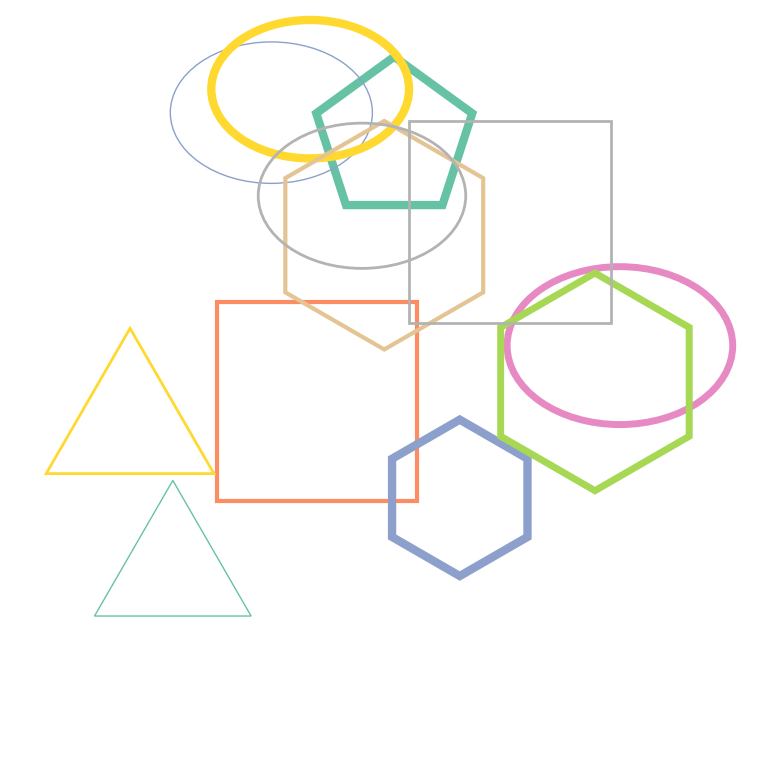[{"shape": "triangle", "thickness": 0.5, "radius": 0.59, "center": [0.224, 0.259]}, {"shape": "pentagon", "thickness": 3, "radius": 0.53, "center": [0.512, 0.82]}, {"shape": "square", "thickness": 1.5, "radius": 0.65, "center": [0.412, 0.479]}, {"shape": "hexagon", "thickness": 3, "radius": 0.51, "center": [0.597, 0.353]}, {"shape": "oval", "thickness": 0.5, "radius": 0.66, "center": [0.352, 0.854]}, {"shape": "oval", "thickness": 2.5, "radius": 0.73, "center": [0.805, 0.551]}, {"shape": "hexagon", "thickness": 2.5, "radius": 0.71, "center": [0.773, 0.504]}, {"shape": "triangle", "thickness": 1, "radius": 0.63, "center": [0.169, 0.448]}, {"shape": "oval", "thickness": 3, "radius": 0.64, "center": [0.403, 0.884]}, {"shape": "hexagon", "thickness": 1.5, "radius": 0.74, "center": [0.499, 0.694]}, {"shape": "oval", "thickness": 1, "radius": 0.67, "center": [0.47, 0.746]}, {"shape": "square", "thickness": 1, "radius": 0.66, "center": [0.662, 0.712]}]